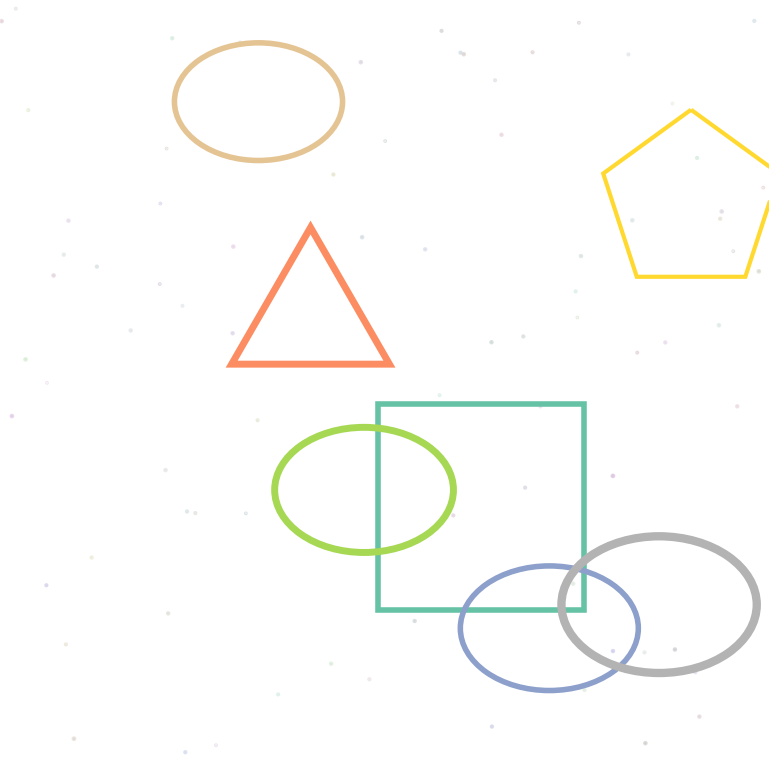[{"shape": "square", "thickness": 2, "radius": 0.67, "center": [0.625, 0.342]}, {"shape": "triangle", "thickness": 2.5, "radius": 0.59, "center": [0.403, 0.586]}, {"shape": "oval", "thickness": 2, "radius": 0.58, "center": [0.713, 0.184]}, {"shape": "oval", "thickness": 2.5, "radius": 0.58, "center": [0.473, 0.364]}, {"shape": "pentagon", "thickness": 1.5, "radius": 0.6, "center": [0.897, 0.738]}, {"shape": "oval", "thickness": 2, "radius": 0.55, "center": [0.336, 0.868]}, {"shape": "oval", "thickness": 3, "radius": 0.63, "center": [0.856, 0.215]}]